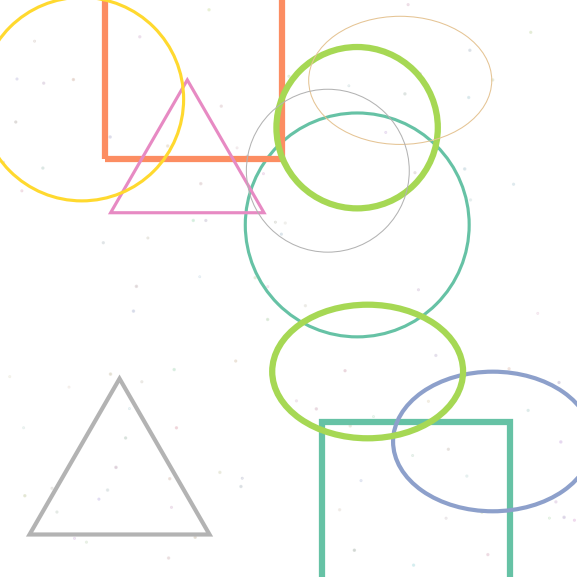[{"shape": "circle", "thickness": 1.5, "radius": 0.97, "center": [0.619, 0.61]}, {"shape": "square", "thickness": 3, "radius": 0.81, "center": [0.72, 0.106]}, {"shape": "square", "thickness": 3, "radius": 0.77, "center": [0.334, 0.877]}, {"shape": "oval", "thickness": 2, "radius": 0.86, "center": [0.853, 0.235]}, {"shape": "triangle", "thickness": 1.5, "radius": 0.77, "center": [0.324, 0.707]}, {"shape": "circle", "thickness": 3, "radius": 0.7, "center": [0.618, 0.778]}, {"shape": "oval", "thickness": 3, "radius": 0.83, "center": [0.637, 0.356]}, {"shape": "circle", "thickness": 1.5, "radius": 0.88, "center": [0.142, 0.828]}, {"shape": "oval", "thickness": 0.5, "radius": 0.79, "center": [0.693, 0.86]}, {"shape": "triangle", "thickness": 2, "radius": 0.9, "center": [0.207, 0.164]}, {"shape": "circle", "thickness": 0.5, "radius": 0.71, "center": [0.568, 0.704]}]